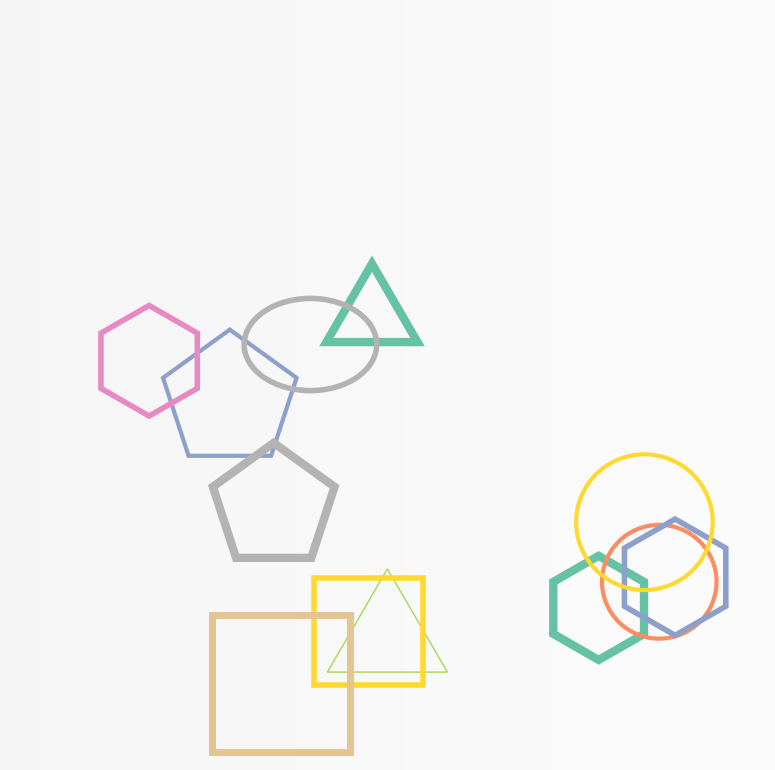[{"shape": "triangle", "thickness": 3, "radius": 0.34, "center": [0.48, 0.59]}, {"shape": "hexagon", "thickness": 3, "radius": 0.34, "center": [0.772, 0.211]}, {"shape": "circle", "thickness": 1.5, "radius": 0.37, "center": [0.851, 0.244]}, {"shape": "hexagon", "thickness": 2, "radius": 0.38, "center": [0.871, 0.25]}, {"shape": "pentagon", "thickness": 1.5, "radius": 0.45, "center": [0.297, 0.481]}, {"shape": "hexagon", "thickness": 2, "radius": 0.36, "center": [0.192, 0.531]}, {"shape": "triangle", "thickness": 0.5, "radius": 0.45, "center": [0.5, 0.172]}, {"shape": "circle", "thickness": 1.5, "radius": 0.44, "center": [0.832, 0.322]}, {"shape": "square", "thickness": 2, "radius": 0.35, "center": [0.475, 0.18]}, {"shape": "square", "thickness": 2.5, "radius": 0.44, "center": [0.363, 0.113]}, {"shape": "pentagon", "thickness": 3, "radius": 0.41, "center": [0.353, 0.342]}, {"shape": "oval", "thickness": 2, "radius": 0.43, "center": [0.401, 0.553]}]